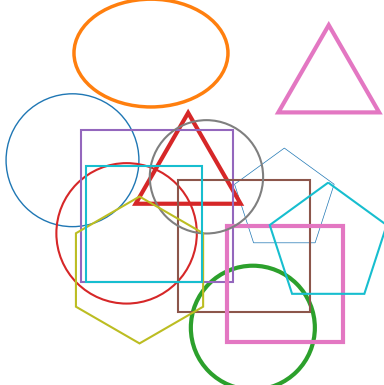[{"shape": "pentagon", "thickness": 0.5, "radius": 0.68, "center": [0.739, 0.479]}, {"shape": "circle", "thickness": 1, "radius": 0.86, "center": [0.188, 0.584]}, {"shape": "oval", "thickness": 2.5, "radius": 1.0, "center": [0.392, 0.862]}, {"shape": "circle", "thickness": 3, "radius": 0.81, "center": [0.657, 0.149]}, {"shape": "circle", "thickness": 1.5, "radius": 0.91, "center": [0.329, 0.394]}, {"shape": "triangle", "thickness": 3, "radius": 0.79, "center": [0.489, 0.55]}, {"shape": "square", "thickness": 1.5, "radius": 0.99, "center": [0.408, 0.465]}, {"shape": "square", "thickness": 1.5, "radius": 0.86, "center": [0.633, 0.36]}, {"shape": "triangle", "thickness": 3, "radius": 0.76, "center": [0.854, 0.784]}, {"shape": "square", "thickness": 3, "radius": 0.75, "center": [0.741, 0.263]}, {"shape": "circle", "thickness": 1.5, "radius": 0.74, "center": [0.536, 0.541]}, {"shape": "hexagon", "thickness": 1.5, "radius": 0.95, "center": [0.362, 0.299]}, {"shape": "square", "thickness": 1.5, "radius": 0.75, "center": [0.373, 0.418]}, {"shape": "pentagon", "thickness": 1.5, "radius": 0.8, "center": [0.853, 0.366]}]